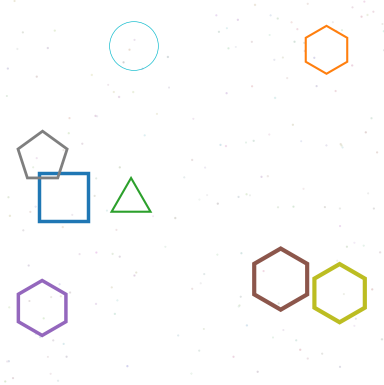[{"shape": "square", "thickness": 2.5, "radius": 0.31, "center": [0.165, 0.488]}, {"shape": "hexagon", "thickness": 1.5, "radius": 0.31, "center": [0.848, 0.871]}, {"shape": "triangle", "thickness": 1.5, "radius": 0.29, "center": [0.34, 0.479]}, {"shape": "hexagon", "thickness": 2.5, "radius": 0.36, "center": [0.109, 0.2]}, {"shape": "hexagon", "thickness": 3, "radius": 0.4, "center": [0.729, 0.275]}, {"shape": "pentagon", "thickness": 2, "radius": 0.34, "center": [0.111, 0.592]}, {"shape": "hexagon", "thickness": 3, "radius": 0.38, "center": [0.882, 0.239]}, {"shape": "circle", "thickness": 0.5, "radius": 0.32, "center": [0.348, 0.88]}]